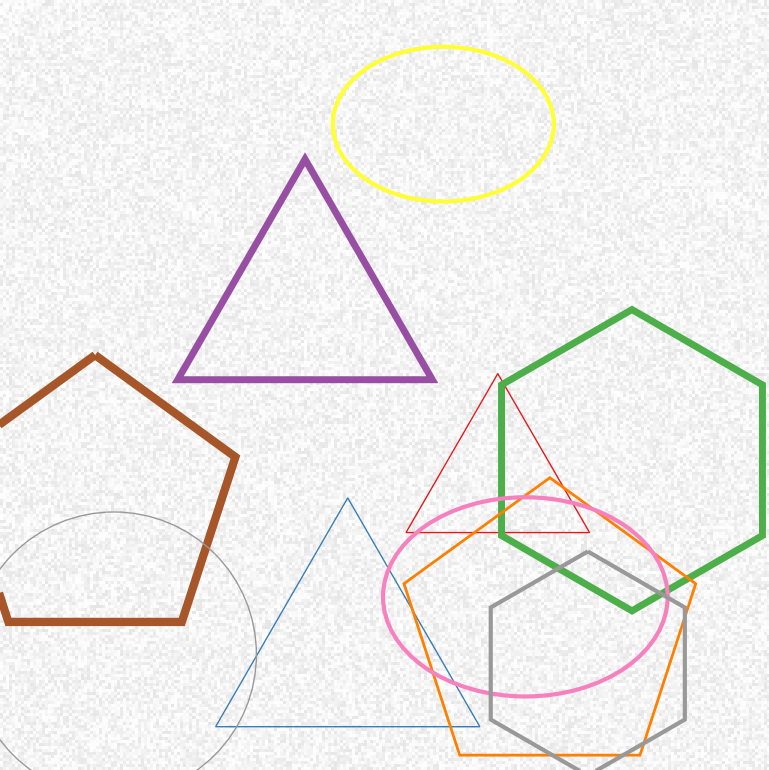[{"shape": "triangle", "thickness": 0.5, "radius": 0.69, "center": [0.646, 0.377]}, {"shape": "triangle", "thickness": 0.5, "radius": 0.99, "center": [0.452, 0.155]}, {"shape": "hexagon", "thickness": 2.5, "radius": 0.98, "center": [0.821, 0.402]}, {"shape": "triangle", "thickness": 2.5, "radius": 0.95, "center": [0.396, 0.602]}, {"shape": "pentagon", "thickness": 1, "radius": 1.0, "center": [0.714, 0.18]}, {"shape": "oval", "thickness": 1.5, "radius": 0.72, "center": [0.576, 0.839]}, {"shape": "pentagon", "thickness": 3, "radius": 0.96, "center": [0.124, 0.347]}, {"shape": "oval", "thickness": 1.5, "radius": 0.92, "center": [0.682, 0.225]}, {"shape": "hexagon", "thickness": 1.5, "radius": 0.73, "center": [0.763, 0.138]}, {"shape": "circle", "thickness": 0.5, "radius": 0.92, "center": [0.148, 0.15]}]